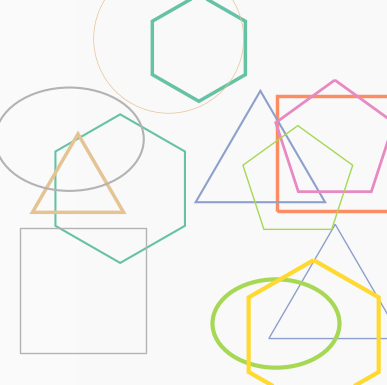[{"shape": "hexagon", "thickness": 2.5, "radius": 0.69, "center": [0.513, 0.876]}, {"shape": "hexagon", "thickness": 1.5, "radius": 0.96, "center": [0.31, 0.51]}, {"shape": "square", "thickness": 2.5, "radius": 0.75, "center": [0.865, 0.602]}, {"shape": "triangle", "thickness": 1, "radius": 0.99, "center": [0.865, 0.22]}, {"shape": "triangle", "thickness": 1.5, "radius": 0.96, "center": [0.672, 0.571]}, {"shape": "pentagon", "thickness": 2, "radius": 0.8, "center": [0.864, 0.632]}, {"shape": "pentagon", "thickness": 1, "radius": 0.74, "center": [0.769, 0.525]}, {"shape": "oval", "thickness": 3, "radius": 0.82, "center": [0.712, 0.16]}, {"shape": "hexagon", "thickness": 3, "radius": 0.97, "center": [0.809, 0.131]}, {"shape": "circle", "thickness": 0.5, "radius": 0.97, "center": [0.435, 0.899]}, {"shape": "triangle", "thickness": 2.5, "radius": 0.68, "center": [0.201, 0.516]}, {"shape": "oval", "thickness": 1.5, "radius": 0.96, "center": [0.179, 0.638]}, {"shape": "square", "thickness": 1, "radius": 0.81, "center": [0.213, 0.245]}]